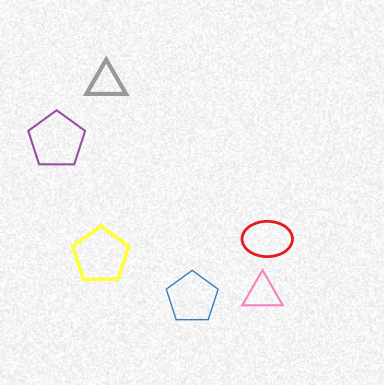[{"shape": "oval", "thickness": 2, "radius": 0.33, "center": [0.694, 0.379]}, {"shape": "pentagon", "thickness": 1, "radius": 0.35, "center": [0.499, 0.227]}, {"shape": "pentagon", "thickness": 1.5, "radius": 0.39, "center": [0.147, 0.636]}, {"shape": "pentagon", "thickness": 2.5, "radius": 0.38, "center": [0.262, 0.337]}, {"shape": "triangle", "thickness": 1.5, "radius": 0.3, "center": [0.682, 0.238]}, {"shape": "triangle", "thickness": 3, "radius": 0.3, "center": [0.276, 0.786]}]